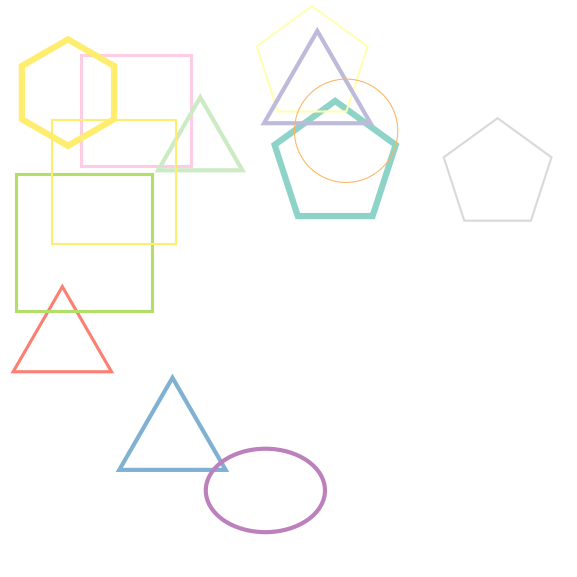[{"shape": "pentagon", "thickness": 3, "radius": 0.55, "center": [0.58, 0.714]}, {"shape": "pentagon", "thickness": 1, "radius": 0.5, "center": [0.54, 0.888]}, {"shape": "triangle", "thickness": 2, "radius": 0.53, "center": [0.549, 0.839]}, {"shape": "triangle", "thickness": 1.5, "radius": 0.49, "center": [0.108, 0.405]}, {"shape": "triangle", "thickness": 2, "radius": 0.53, "center": [0.299, 0.239]}, {"shape": "circle", "thickness": 0.5, "radius": 0.45, "center": [0.599, 0.773]}, {"shape": "square", "thickness": 1.5, "radius": 0.59, "center": [0.145, 0.579]}, {"shape": "square", "thickness": 1.5, "radius": 0.48, "center": [0.236, 0.808]}, {"shape": "pentagon", "thickness": 1, "radius": 0.49, "center": [0.862, 0.696]}, {"shape": "oval", "thickness": 2, "radius": 0.52, "center": [0.46, 0.15]}, {"shape": "triangle", "thickness": 2, "radius": 0.42, "center": [0.347, 0.746]}, {"shape": "square", "thickness": 1, "radius": 0.54, "center": [0.197, 0.684]}, {"shape": "hexagon", "thickness": 3, "radius": 0.46, "center": [0.118, 0.839]}]